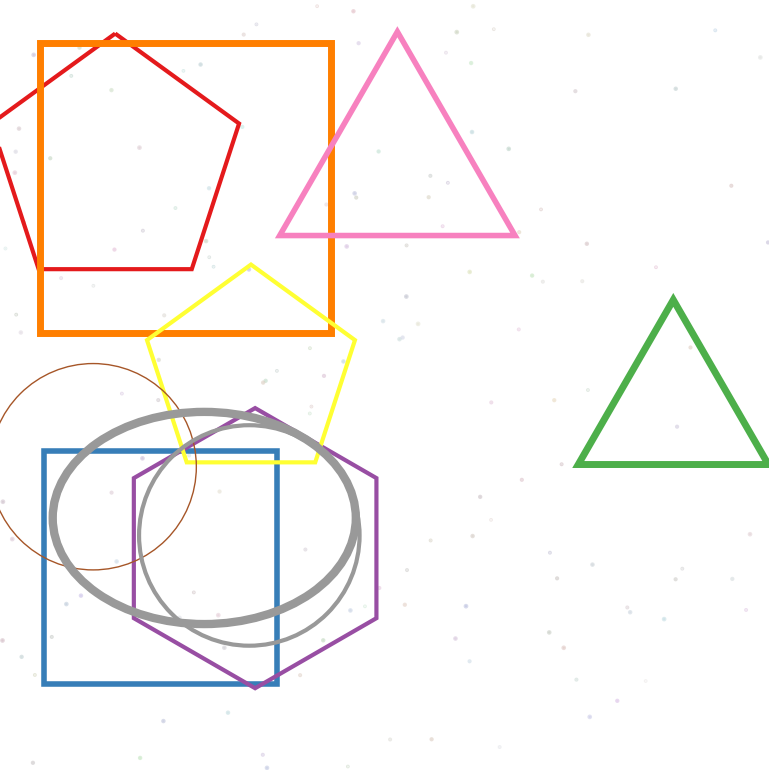[{"shape": "pentagon", "thickness": 1.5, "radius": 0.85, "center": [0.15, 0.787]}, {"shape": "square", "thickness": 2, "radius": 0.76, "center": [0.209, 0.263]}, {"shape": "triangle", "thickness": 2.5, "radius": 0.71, "center": [0.874, 0.468]}, {"shape": "hexagon", "thickness": 1.5, "radius": 0.91, "center": [0.331, 0.288]}, {"shape": "square", "thickness": 2.5, "radius": 0.94, "center": [0.241, 0.756]}, {"shape": "pentagon", "thickness": 1.5, "radius": 0.71, "center": [0.326, 0.514]}, {"shape": "circle", "thickness": 0.5, "radius": 0.67, "center": [0.121, 0.394]}, {"shape": "triangle", "thickness": 2, "radius": 0.88, "center": [0.516, 0.782]}, {"shape": "circle", "thickness": 1.5, "radius": 0.72, "center": [0.324, 0.305]}, {"shape": "oval", "thickness": 3, "radius": 0.98, "center": [0.265, 0.327]}]